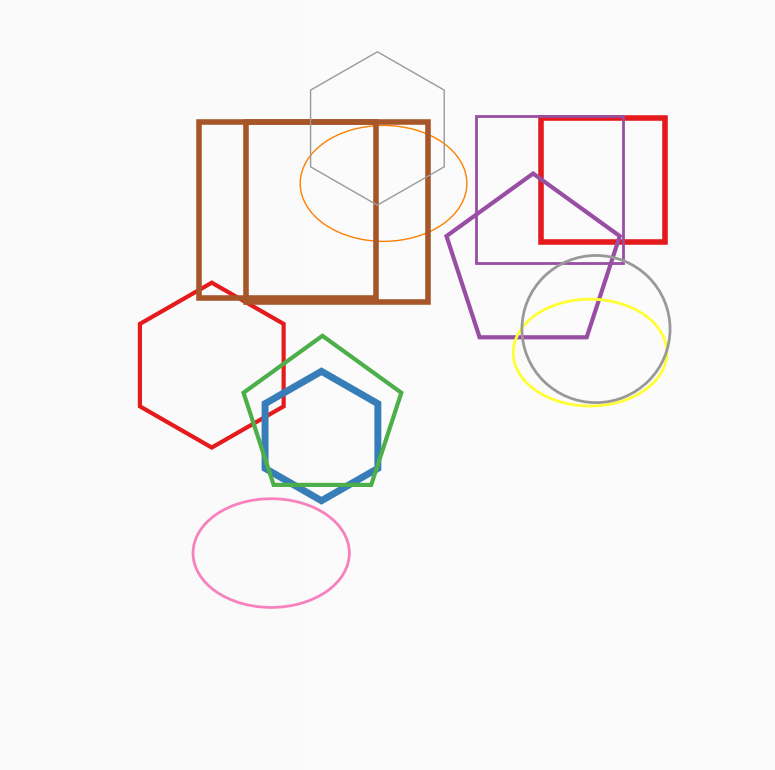[{"shape": "square", "thickness": 2, "radius": 0.4, "center": [0.778, 0.766]}, {"shape": "hexagon", "thickness": 1.5, "radius": 0.54, "center": [0.273, 0.526]}, {"shape": "hexagon", "thickness": 2.5, "radius": 0.42, "center": [0.415, 0.434]}, {"shape": "pentagon", "thickness": 1.5, "radius": 0.54, "center": [0.416, 0.457]}, {"shape": "square", "thickness": 1, "radius": 0.48, "center": [0.709, 0.754]}, {"shape": "pentagon", "thickness": 1.5, "radius": 0.59, "center": [0.688, 0.657]}, {"shape": "oval", "thickness": 0.5, "radius": 0.54, "center": [0.495, 0.762]}, {"shape": "oval", "thickness": 1, "radius": 0.5, "center": [0.761, 0.542]}, {"shape": "square", "thickness": 2, "radius": 0.57, "center": [0.37, 0.727]}, {"shape": "square", "thickness": 2, "radius": 0.59, "center": [0.435, 0.725]}, {"shape": "oval", "thickness": 1, "radius": 0.5, "center": [0.35, 0.282]}, {"shape": "circle", "thickness": 1, "radius": 0.48, "center": [0.769, 0.573]}, {"shape": "hexagon", "thickness": 0.5, "radius": 0.5, "center": [0.487, 0.833]}]